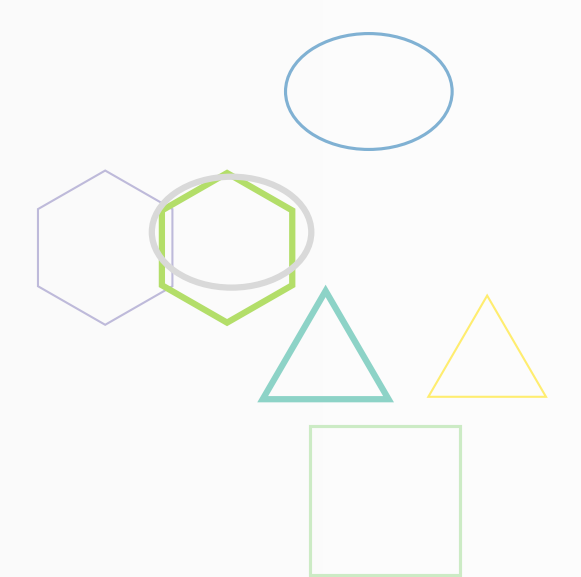[{"shape": "triangle", "thickness": 3, "radius": 0.63, "center": [0.56, 0.37]}, {"shape": "hexagon", "thickness": 1, "radius": 0.67, "center": [0.181, 0.57]}, {"shape": "oval", "thickness": 1.5, "radius": 0.72, "center": [0.635, 0.841]}, {"shape": "hexagon", "thickness": 3, "radius": 0.65, "center": [0.391, 0.57]}, {"shape": "oval", "thickness": 3, "radius": 0.69, "center": [0.398, 0.597]}, {"shape": "square", "thickness": 1.5, "radius": 0.64, "center": [0.662, 0.132]}, {"shape": "triangle", "thickness": 1, "radius": 0.58, "center": [0.838, 0.37]}]